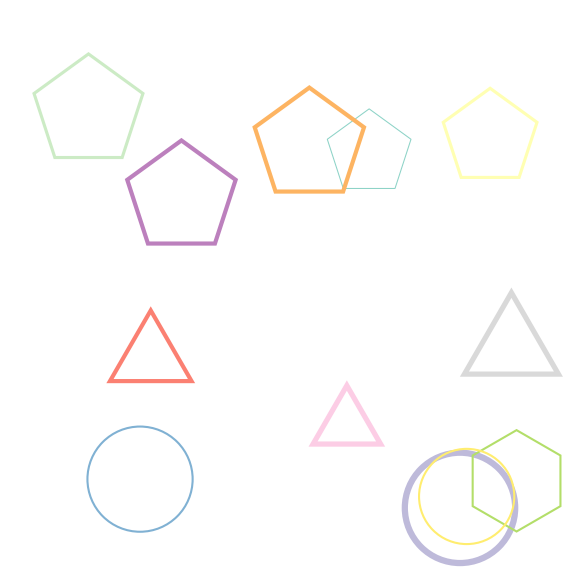[{"shape": "pentagon", "thickness": 0.5, "radius": 0.38, "center": [0.639, 0.734]}, {"shape": "pentagon", "thickness": 1.5, "radius": 0.43, "center": [0.849, 0.761]}, {"shape": "circle", "thickness": 3, "radius": 0.48, "center": [0.797, 0.12]}, {"shape": "triangle", "thickness": 2, "radius": 0.41, "center": [0.261, 0.38]}, {"shape": "circle", "thickness": 1, "radius": 0.46, "center": [0.242, 0.169]}, {"shape": "pentagon", "thickness": 2, "radius": 0.5, "center": [0.536, 0.748]}, {"shape": "hexagon", "thickness": 1, "radius": 0.44, "center": [0.894, 0.167]}, {"shape": "triangle", "thickness": 2.5, "radius": 0.34, "center": [0.601, 0.264]}, {"shape": "triangle", "thickness": 2.5, "radius": 0.47, "center": [0.886, 0.398]}, {"shape": "pentagon", "thickness": 2, "radius": 0.49, "center": [0.314, 0.657]}, {"shape": "pentagon", "thickness": 1.5, "radius": 0.5, "center": [0.153, 0.807]}, {"shape": "circle", "thickness": 1, "radius": 0.41, "center": [0.808, 0.139]}]